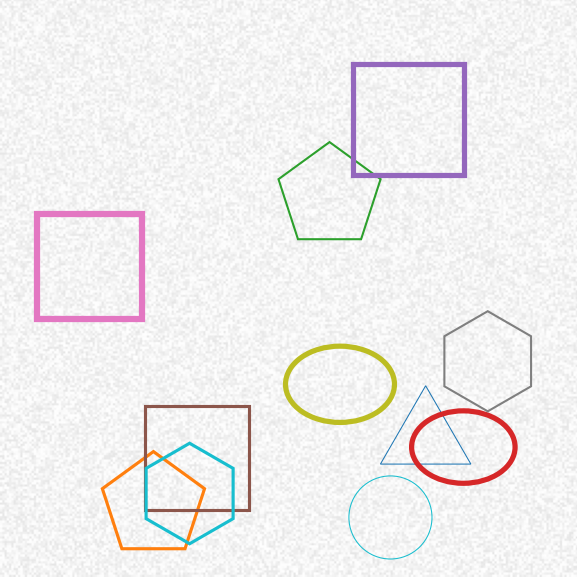[{"shape": "triangle", "thickness": 0.5, "radius": 0.45, "center": [0.737, 0.241]}, {"shape": "pentagon", "thickness": 1.5, "radius": 0.47, "center": [0.266, 0.124]}, {"shape": "pentagon", "thickness": 1, "radius": 0.46, "center": [0.571, 0.66]}, {"shape": "oval", "thickness": 2.5, "radius": 0.45, "center": [0.802, 0.225]}, {"shape": "square", "thickness": 2.5, "radius": 0.48, "center": [0.707, 0.792]}, {"shape": "square", "thickness": 1.5, "radius": 0.45, "center": [0.341, 0.207]}, {"shape": "square", "thickness": 3, "radius": 0.45, "center": [0.155, 0.538]}, {"shape": "hexagon", "thickness": 1, "radius": 0.43, "center": [0.845, 0.374]}, {"shape": "oval", "thickness": 2.5, "radius": 0.47, "center": [0.589, 0.334]}, {"shape": "hexagon", "thickness": 1.5, "radius": 0.44, "center": [0.328, 0.145]}, {"shape": "circle", "thickness": 0.5, "radius": 0.36, "center": [0.676, 0.103]}]